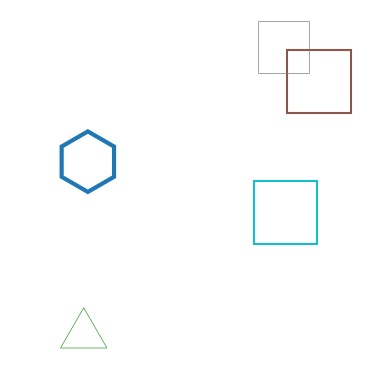[{"shape": "hexagon", "thickness": 3, "radius": 0.39, "center": [0.228, 0.58]}, {"shape": "triangle", "thickness": 0.5, "radius": 0.35, "center": [0.217, 0.131]}, {"shape": "square", "thickness": 1.5, "radius": 0.41, "center": [0.829, 0.788]}, {"shape": "square", "thickness": 0.5, "radius": 0.34, "center": [0.736, 0.878]}, {"shape": "square", "thickness": 1.5, "radius": 0.41, "center": [0.742, 0.447]}]